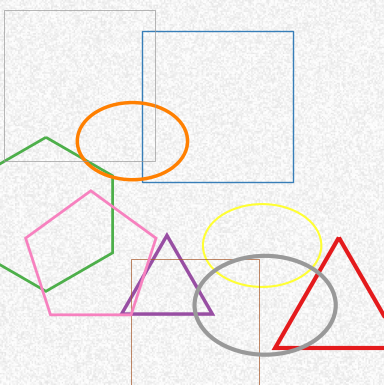[{"shape": "triangle", "thickness": 3, "radius": 0.96, "center": [0.88, 0.192]}, {"shape": "square", "thickness": 1, "radius": 0.98, "center": [0.565, 0.723]}, {"shape": "hexagon", "thickness": 2, "radius": 1.0, "center": [0.119, 0.443]}, {"shape": "triangle", "thickness": 2.5, "radius": 0.68, "center": [0.434, 0.252]}, {"shape": "oval", "thickness": 2.5, "radius": 0.72, "center": [0.344, 0.633]}, {"shape": "oval", "thickness": 1.5, "radius": 0.77, "center": [0.681, 0.362]}, {"shape": "square", "thickness": 0.5, "radius": 0.83, "center": [0.508, 0.161]}, {"shape": "pentagon", "thickness": 2, "radius": 0.89, "center": [0.236, 0.326]}, {"shape": "oval", "thickness": 3, "radius": 0.92, "center": [0.689, 0.207]}, {"shape": "square", "thickness": 0.5, "radius": 0.98, "center": [0.207, 0.778]}]